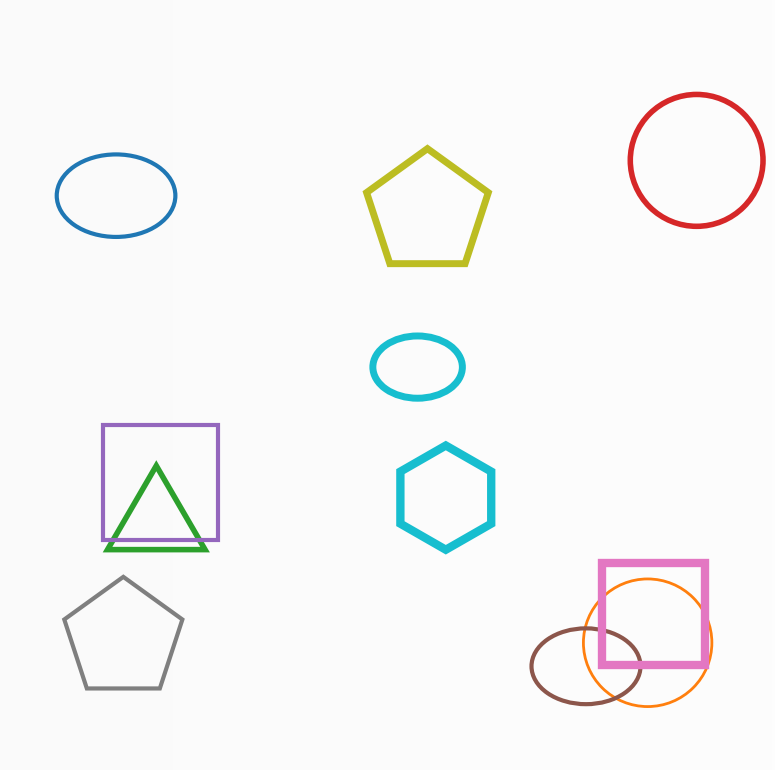[{"shape": "oval", "thickness": 1.5, "radius": 0.38, "center": [0.15, 0.746]}, {"shape": "circle", "thickness": 1, "radius": 0.41, "center": [0.836, 0.165]}, {"shape": "triangle", "thickness": 2, "radius": 0.36, "center": [0.202, 0.323]}, {"shape": "circle", "thickness": 2, "radius": 0.43, "center": [0.899, 0.792]}, {"shape": "square", "thickness": 1.5, "radius": 0.37, "center": [0.207, 0.373]}, {"shape": "oval", "thickness": 1.5, "radius": 0.35, "center": [0.756, 0.135]}, {"shape": "square", "thickness": 3, "radius": 0.33, "center": [0.843, 0.203]}, {"shape": "pentagon", "thickness": 1.5, "radius": 0.4, "center": [0.159, 0.171]}, {"shape": "pentagon", "thickness": 2.5, "radius": 0.41, "center": [0.552, 0.724]}, {"shape": "hexagon", "thickness": 3, "radius": 0.34, "center": [0.575, 0.354]}, {"shape": "oval", "thickness": 2.5, "radius": 0.29, "center": [0.539, 0.523]}]